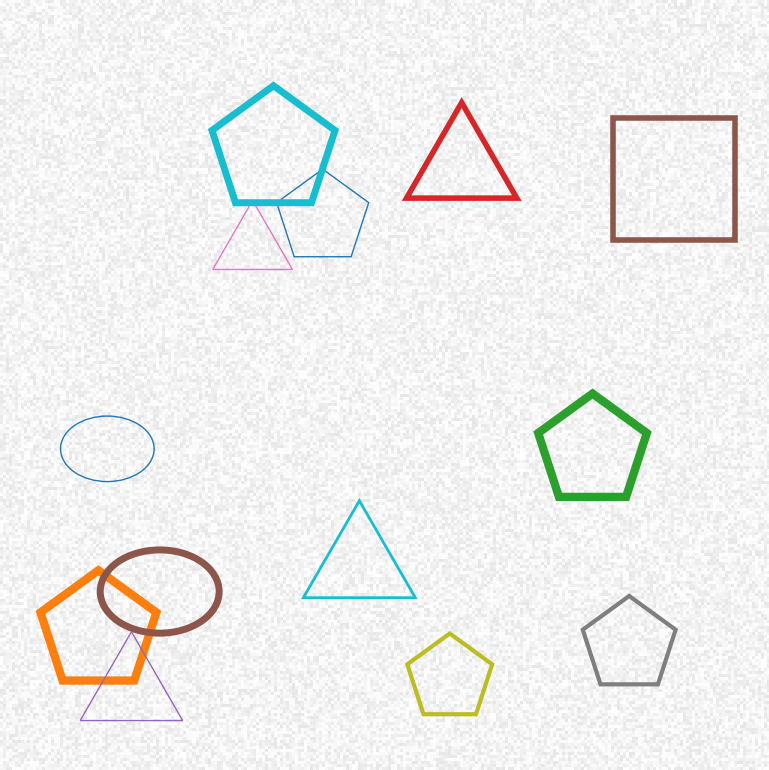[{"shape": "oval", "thickness": 0.5, "radius": 0.3, "center": [0.139, 0.417]}, {"shape": "pentagon", "thickness": 0.5, "radius": 0.31, "center": [0.419, 0.717]}, {"shape": "pentagon", "thickness": 3, "radius": 0.4, "center": [0.128, 0.18]}, {"shape": "pentagon", "thickness": 3, "radius": 0.37, "center": [0.77, 0.415]}, {"shape": "triangle", "thickness": 2, "radius": 0.41, "center": [0.6, 0.784]}, {"shape": "triangle", "thickness": 0.5, "radius": 0.38, "center": [0.171, 0.103]}, {"shape": "oval", "thickness": 2.5, "radius": 0.39, "center": [0.207, 0.232]}, {"shape": "square", "thickness": 2, "radius": 0.4, "center": [0.876, 0.768]}, {"shape": "triangle", "thickness": 0.5, "radius": 0.3, "center": [0.328, 0.68]}, {"shape": "pentagon", "thickness": 1.5, "radius": 0.32, "center": [0.817, 0.163]}, {"shape": "pentagon", "thickness": 1.5, "radius": 0.29, "center": [0.584, 0.119]}, {"shape": "pentagon", "thickness": 2.5, "radius": 0.42, "center": [0.355, 0.805]}, {"shape": "triangle", "thickness": 1, "radius": 0.42, "center": [0.467, 0.266]}]